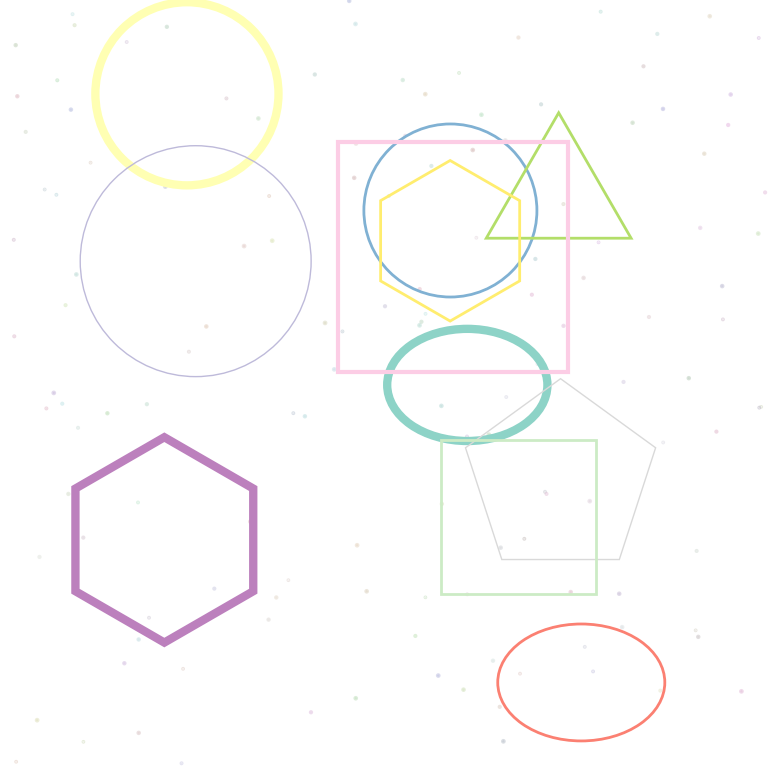[{"shape": "oval", "thickness": 3, "radius": 0.52, "center": [0.607, 0.5]}, {"shape": "circle", "thickness": 3, "radius": 0.59, "center": [0.243, 0.878]}, {"shape": "circle", "thickness": 0.5, "radius": 0.75, "center": [0.254, 0.661]}, {"shape": "oval", "thickness": 1, "radius": 0.54, "center": [0.755, 0.114]}, {"shape": "circle", "thickness": 1, "radius": 0.56, "center": [0.585, 0.727]}, {"shape": "triangle", "thickness": 1, "radius": 0.54, "center": [0.726, 0.745]}, {"shape": "square", "thickness": 1.5, "radius": 0.75, "center": [0.588, 0.666]}, {"shape": "pentagon", "thickness": 0.5, "radius": 0.65, "center": [0.728, 0.378]}, {"shape": "hexagon", "thickness": 3, "radius": 0.67, "center": [0.213, 0.299]}, {"shape": "square", "thickness": 1, "radius": 0.5, "center": [0.673, 0.329]}, {"shape": "hexagon", "thickness": 1, "radius": 0.52, "center": [0.585, 0.687]}]